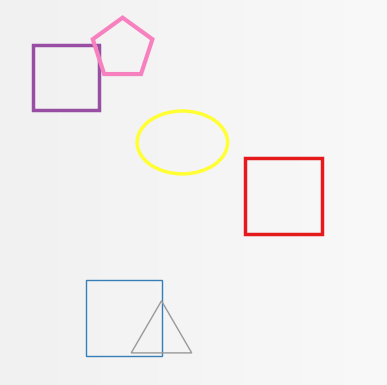[{"shape": "square", "thickness": 2.5, "radius": 0.5, "center": [0.732, 0.49]}, {"shape": "square", "thickness": 1, "radius": 0.49, "center": [0.32, 0.174]}, {"shape": "square", "thickness": 2.5, "radius": 0.43, "center": [0.17, 0.799]}, {"shape": "oval", "thickness": 2.5, "radius": 0.58, "center": [0.471, 0.63]}, {"shape": "pentagon", "thickness": 3, "radius": 0.4, "center": [0.316, 0.873]}, {"shape": "triangle", "thickness": 1, "radius": 0.45, "center": [0.417, 0.128]}]